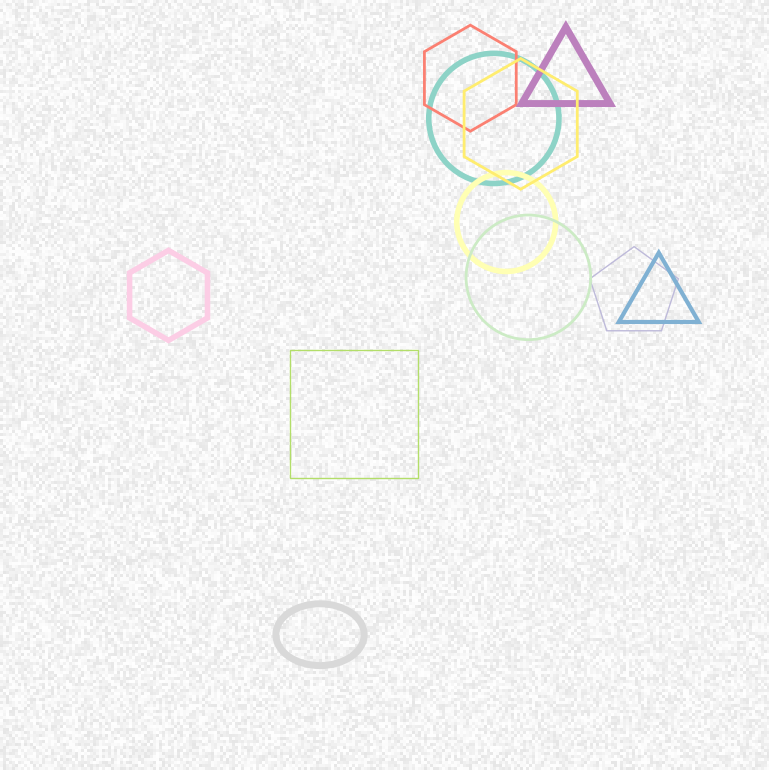[{"shape": "circle", "thickness": 2, "radius": 0.42, "center": [0.641, 0.846]}, {"shape": "circle", "thickness": 2, "radius": 0.32, "center": [0.657, 0.712]}, {"shape": "pentagon", "thickness": 0.5, "radius": 0.3, "center": [0.824, 0.619]}, {"shape": "hexagon", "thickness": 1, "radius": 0.34, "center": [0.611, 0.898]}, {"shape": "triangle", "thickness": 1.5, "radius": 0.3, "center": [0.856, 0.612]}, {"shape": "square", "thickness": 0.5, "radius": 0.42, "center": [0.46, 0.462]}, {"shape": "hexagon", "thickness": 2, "radius": 0.29, "center": [0.219, 0.616]}, {"shape": "oval", "thickness": 2.5, "radius": 0.29, "center": [0.416, 0.176]}, {"shape": "triangle", "thickness": 2.5, "radius": 0.33, "center": [0.735, 0.899]}, {"shape": "circle", "thickness": 1, "radius": 0.4, "center": [0.686, 0.64]}, {"shape": "hexagon", "thickness": 1, "radius": 0.42, "center": [0.676, 0.839]}]